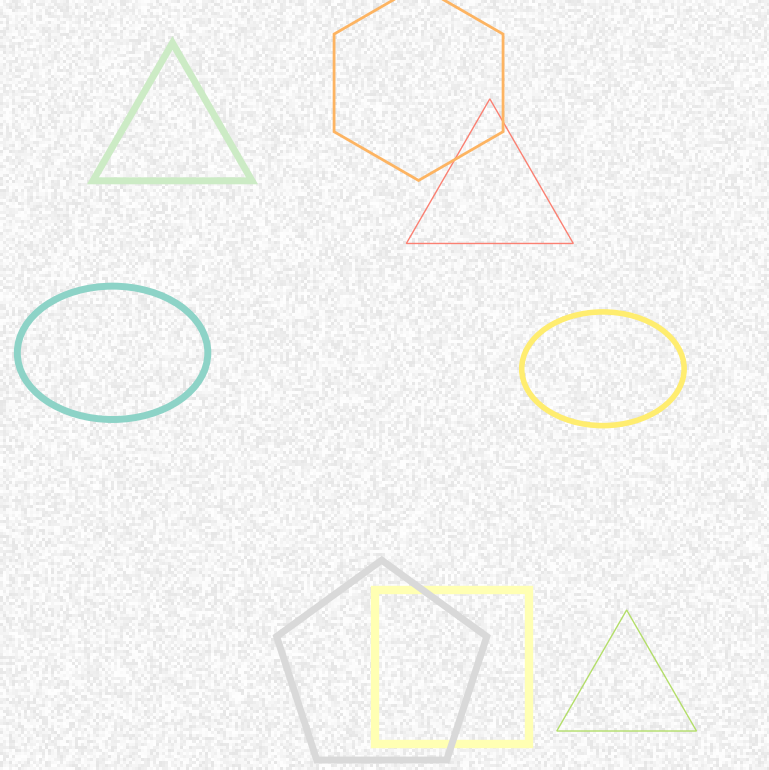[{"shape": "oval", "thickness": 2.5, "radius": 0.62, "center": [0.146, 0.542]}, {"shape": "square", "thickness": 3, "radius": 0.5, "center": [0.587, 0.133]}, {"shape": "triangle", "thickness": 0.5, "radius": 0.63, "center": [0.636, 0.746]}, {"shape": "hexagon", "thickness": 1, "radius": 0.63, "center": [0.544, 0.892]}, {"shape": "triangle", "thickness": 0.5, "radius": 0.52, "center": [0.814, 0.103]}, {"shape": "pentagon", "thickness": 2.5, "radius": 0.72, "center": [0.496, 0.129]}, {"shape": "triangle", "thickness": 2.5, "radius": 0.6, "center": [0.224, 0.825]}, {"shape": "oval", "thickness": 2, "radius": 0.53, "center": [0.783, 0.521]}]